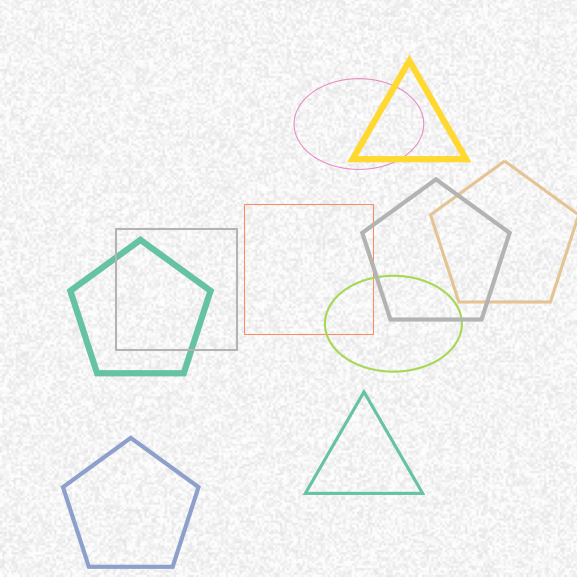[{"shape": "triangle", "thickness": 1.5, "radius": 0.59, "center": [0.63, 0.203]}, {"shape": "pentagon", "thickness": 3, "radius": 0.64, "center": [0.243, 0.456]}, {"shape": "square", "thickness": 0.5, "radius": 0.56, "center": [0.535, 0.534]}, {"shape": "pentagon", "thickness": 2, "radius": 0.62, "center": [0.226, 0.118]}, {"shape": "oval", "thickness": 0.5, "radius": 0.56, "center": [0.621, 0.784]}, {"shape": "oval", "thickness": 1, "radius": 0.59, "center": [0.681, 0.439]}, {"shape": "triangle", "thickness": 3, "radius": 0.57, "center": [0.709, 0.78]}, {"shape": "pentagon", "thickness": 1.5, "radius": 0.67, "center": [0.874, 0.585]}, {"shape": "pentagon", "thickness": 2, "radius": 0.67, "center": [0.755, 0.554]}, {"shape": "square", "thickness": 1, "radius": 0.53, "center": [0.305, 0.498]}]